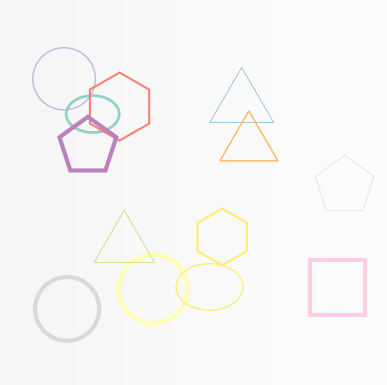[{"shape": "oval", "thickness": 2, "radius": 0.34, "center": [0.239, 0.704]}, {"shape": "circle", "thickness": 3, "radius": 0.44, "center": [0.395, 0.249]}, {"shape": "circle", "thickness": 1, "radius": 0.4, "center": [0.165, 0.795]}, {"shape": "hexagon", "thickness": 1.5, "radius": 0.44, "center": [0.308, 0.723]}, {"shape": "triangle", "thickness": 0.5, "radius": 0.48, "center": [0.624, 0.729]}, {"shape": "triangle", "thickness": 1, "radius": 0.43, "center": [0.642, 0.626]}, {"shape": "triangle", "thickness": 0.5, "radius": 0.45, "center": [0.321, 0.363]}, {"shape": "square", "thickness": 3, "radius": 0.36, "center": [0.871, 0.254]}, {"shape": "circle", "thickness": 3, "radius": 0.41, "center": [0.173, 0.198]}, {"shape": "pentagon", "thickness": 3, "radius": 0.39, "center": [0.227, 0.62]}, {"shape": "pentagon", "thickness": 0.5, "radius": 0.4, "center": [0.889, 0.517]}, {"shape": "hexagon", "thickness": 1.5, "radius": 0.37, "center": [0.573, 0.385]}, {"shape": "oval", "thickness": 1, "radius": 0.43, "center": [0.541, 0.255]}]